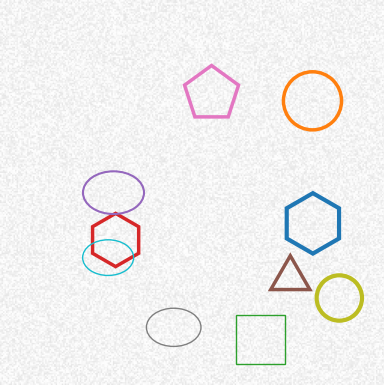[{"shape": "hexagon", "thickness": 3, "radius": 0.39, "center": [0.813, 0.42]}, {"shape": "circle", "thickness": 2.5, "radius": 0.38, "center": [0.812, 0.738]}, {"shape": "square", "thickness": 1, "radius": 0.32, "center": [0.677, 0.119]}, {"shape": "hexagon", "thickness": 2.5, "radius": 0.35, "center": [0.3, 0.377]}, {"shape": "oval", "thickness": 1.5, "radius": 0.4, "center": [0.295, 0.5]}, {"shape": "triangle", "thickness": 2.5, "radius": 0.29, "center": [0.754, 0.277]}, {"shape": "pentagon", "thickness": 2.5, "radius": 0.37, "center": [0.549, 0.756]}, {"shape": "oval", "thickness": 1, "radius": 0.35, "center": [0.451, 0.15]}, {"shape": "circle", "thickness": 3, "radius": 0.29, "center": [0.881, 0.226]}, {"shape": "oval", "thickness": 1, "radius": 0.33, "center": [0.281, 0.331]}]